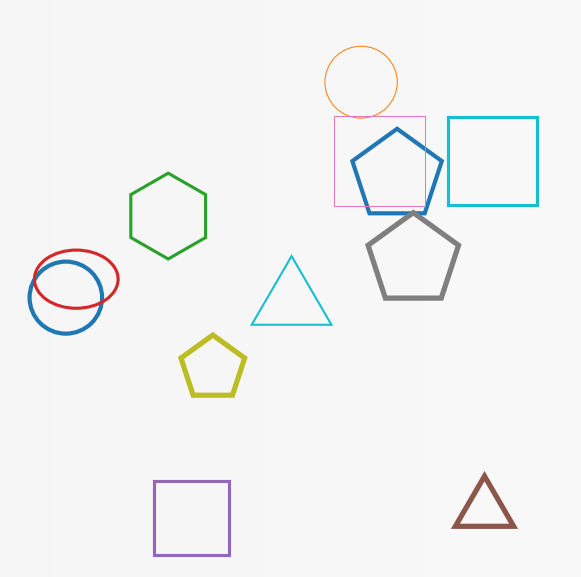[{"shape": "circle", "thickness": 2, "radius": 0.31, "center": [0.113, 0.484]}, {"shape": "pentagon", "thickness": 2, "radius": 0.4, "center": [0.683, 0.695]}, {"shape": "circle", "thickness": 0.5, "radius": 0.31, "center": [0.621, 0.857]}, {"shape": "hexagon", "thickness": 1.5, "radius": 0.37, "center": [0.289, 0.625]}, {"shape": "oval", "thickness": 1.5, "radius": 0.36, "center": [0.131, 0.516]}, {"shape": "square", "thickness": 1.5, "radius": 0.32, "center": [0.329, 0.102]}, {"shape": "triangle", "thickness": 2.5, "radius": 0.29, "center": [0.834, 0.117]}, {"shape": "square", "thickness": 0.5, "radius": 0.39, "center": [0.653, 0.72]}, {"shape": "pentagon", "thickness": 2.5, "radius": 0.41, "center": [0.711, 0.549]}, {"shape": "pentagon", "thickness": 2.5, "radius": 0.29, "center": [0.366, 0.361]}, {"shape": "triangle", "thickness": 1, "radius": 0.4, "center": [0.502, 0.476]}, {"shape": "square", "thickness": 1.5, "radius": 0.38, "center": [0.847, 0.72]}]